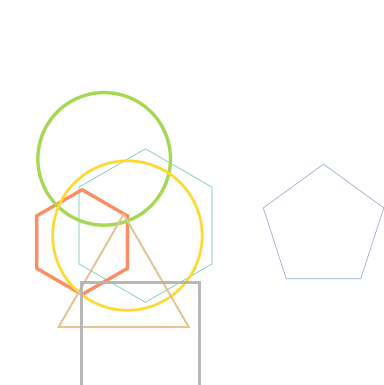[{"shape": "hexagon", "thickness": 0.5, "radius": 1.0, "center": [0.378, 0.414]}, {"shape": "hexagon", "thickness": 2.5, "radius": 0.68, "center": [0.213, 0.371]}, {"shape": "pentagon", "thickness": 0.5, "radius": 0.82, "center": [0.84, 0.409]}, {"shape": "circle", "thickness": 2.5, "radius": 0.86, "center": [0.271, 0.587]}, {"shape": "circle", "thickness": 2, "radius": 0.97, "center": [0.331, 0.388]}, {"shape": "triangle", "thickness": 1.5, "radius": 0.98, "center": [0.321, 0.248]}, {"shape": "square", "thickness": 2, "radius": 0.76, "center": [0.363, 0.116]}]